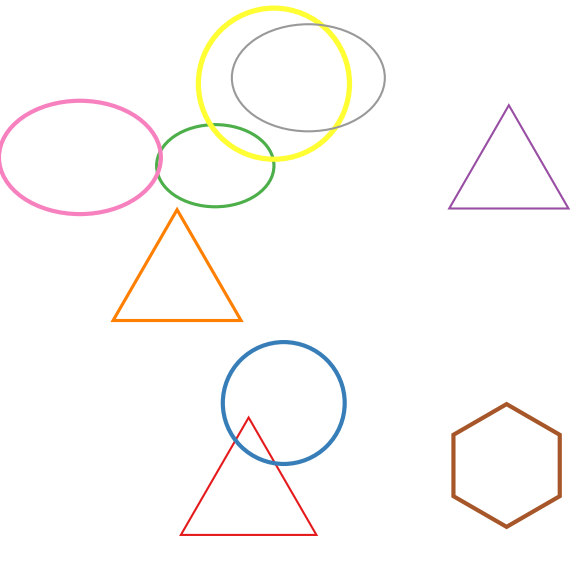[{"shape": "triangle", "thickness": 1, "radius": 0.68, "center": [0.431, 0.141]}, {"shape": "circle", "thickness": 2, "radius": 0.53, "center": [0.491, 0.301]}, {"shape": "oval", "thickness": 1.5, "radius": 0.51, "center": [0.373, 0.712]}, {"shape": "triangle", "thickness": 1, "radius": 0.6, "center": [0.881, 0.698]}, {"shape": "triangle", "thickness": 1.5, "radius": 0.64, "center": [0.307, 0.508]}, {"shape": "circle", "thickness": 2.5, "radius": 0.65, "center": [0.474, 0.854]}, {"shape": "hexagon", "thickness": 2, "radius": 0.53, "center": [0.877, 0.193]}, {"shape": "oval", "thickness": 2, "radius": 0.7, "center": [0.138, 0.727]}, {"shape": "oval", "thickness": 1, "radius": 0.66, "center": [0.534, 0.864]}]